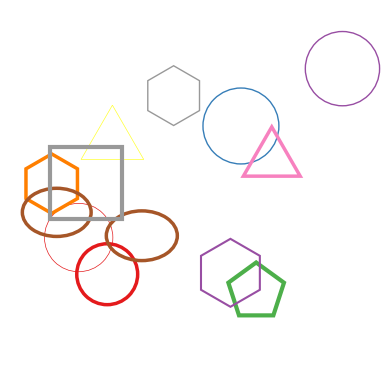[{"shape": "circle", "thickness": 2.5, "radius": 0.4, "center": [0.278, 0.288]}, {"shape": "circle", "thickness": 0.5, "radius": 0.44, "center": [0.204, 0.383]}, {"shape": "circle", "thickness": 1, "radius": 0.49, "center": [0.626, 0.673]}, {"shape": "pentagon", "thickness": 3, "radius": 0.38, "center": [0.665, 0.242]}, {"shape": "hexagon", "thickness": 1.5, "radius": 0.44, "center": [0.598, 0.291]}, {"shape": "circle", "thickness": 1, "radius": 0.48, "center": [0.889, 0.822]}, {"shape": "hexagon", "thickness": 2.5, "radius": 0.39, "center": [0.134, 0.523]}, {"shape": "triangle", "thickness": 0.5, "radius": 0.47, "center": [0.292, 0.633]}, {"shape": "oval", "thickness": 2.5, "radius": 0.45, "center": [0.147, 0.448]}, {"shape": "oval", "thickness": 2.5, "radius": 0.46, "center": [0.368, 0.388]}, {"shape": "triangle", "thickness": 2.5, "radius": 0.43, "center": [0.706, 0.585]}, {"shape": "square", "thickness": 3, "radius": 0.47, "center": [0.223, 0.525]}, {"shape": "hexagon", "thickness": 1, "radius": 0.39, "center": [0.451, 0.752]}]